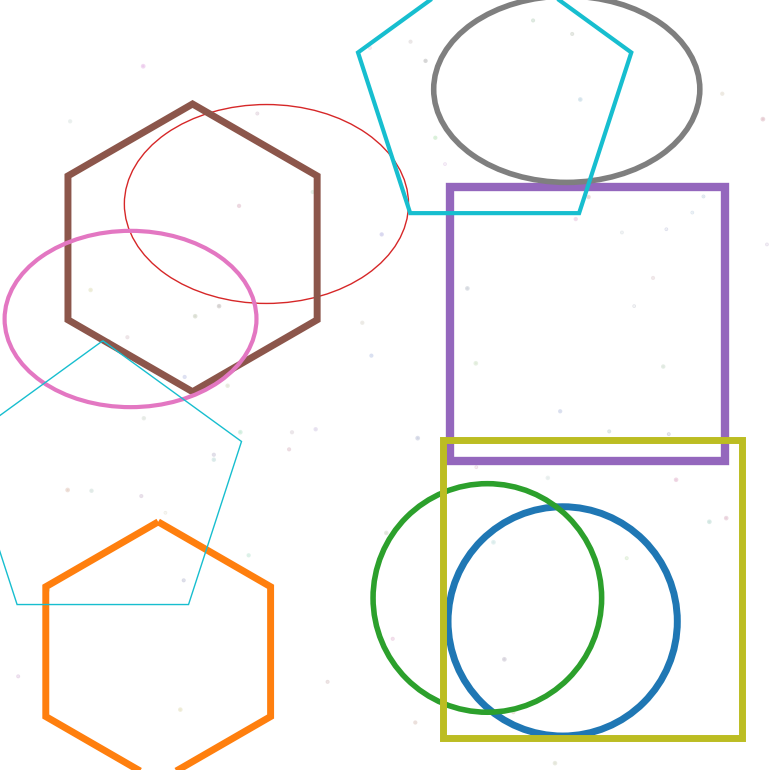[{"shape": "circle", "thickness": 2.5, "radius": 0.74, "center": [0.731, 0.193]}, {"shape": "hexagon", "thickness": 2.5, "radius": 0.84, "center": [0.205, 0.154]}, {"shape": "circle", "thickness": 2, "radius": 0.74, "center": [0.633, 0.223]}, {"shape": "oval", "thickness": 0.5, "radius": 0.92, "center": [0.346, 0.735]}, {"shape": "square", "thickness": 3, "radius": 0.89, "center": [0.763, 0.579]}, {"shape": "hexagon", "thickness": 2.5, "radius": 0.93, "center": [0.25, 0.678]}, {"shape": "oval", "thickness": 1.5, "radius": 0.82, "center": [0.17, 0.586]}, {"shape": "oval", "thickness": 2, "radius": 0.86, "center": [0.736, 0.884]}, {"shape": "square", "thickness": 2.5, "radius": 0.97, "center": [0.77, 0.235]}, {"shape": "pentagon", "thickness": 0.5, "radius": 0.95, "center": [0.134, 0.368]}, {"shape": "pentagon", "thickness": 1.5, "radius": 0.93, "center": [0.642, 0.874]}]